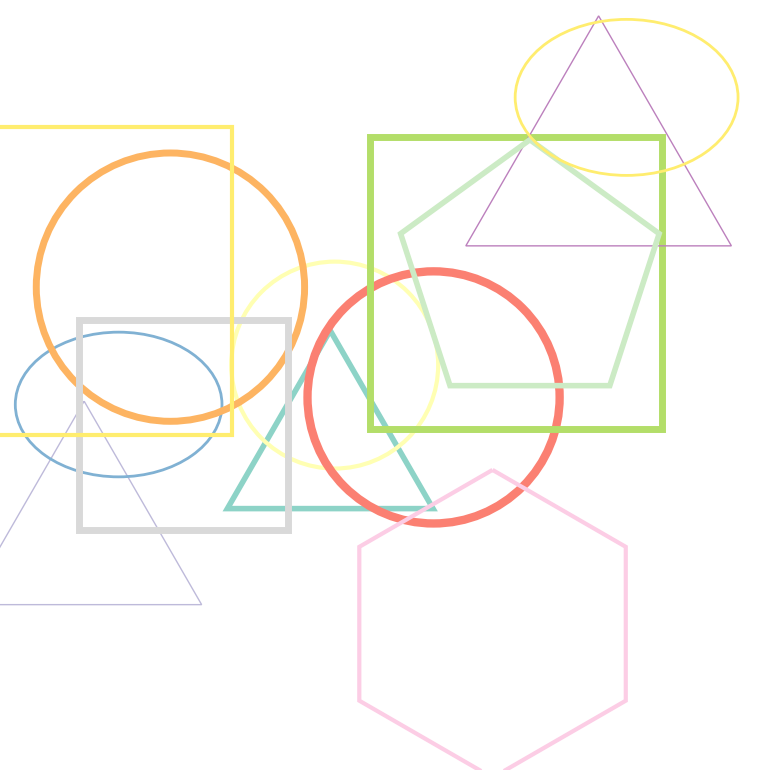[{"shape": "triangle", "thickness": 2, "radius": 0.77, "center": [0.429, 0.417]}, {"shape": "circle", "thickness": 1.5, "radius": 0.67, "center": [0.435, 0.526]}, {"shape": "triangle", "thickness": 0.5, "radius": 0.88, "center": [0.109, 0.303]}, {"shape": "circle", "thickness": 3, "radius": 0.82, "center": [0.563, 0.484]}, {"shape": "oval", "thickness": 1, "radius": 0.67, "center": [0.154, 0.475]}, {"shape": "circle", "thickness": 2.5, "radius": 0.87, "center": [0.221, 0.627]}, {"shape": "square", "thickness": 2.5, "radius": 0.95, "center": [0.67, 0.632]}, {"shape": "hexagon", "thickness": 1.5, "radius": 1.0, "center": [0.64, 0.19]}, {"shape": "square", "thickness": 2.5, "radius": 0.68, "center": [0.238, 0.448]}, {"shape": "triangle", "thickness": 0.5, "radius": 1.0, "center": [0.777, 0.78]}, {"shape": "pentagon", "thickness": 2, "radius": 0.88, "center": [0.688, 0.642]}, {"shape": "oval", "thickness": 1, "radius": 0.72, "center": [0.814, 0.874]}, {"shape": "square", "thickness": 1.5, "radius": 1.0, "center": [0.102, 0.635]}]